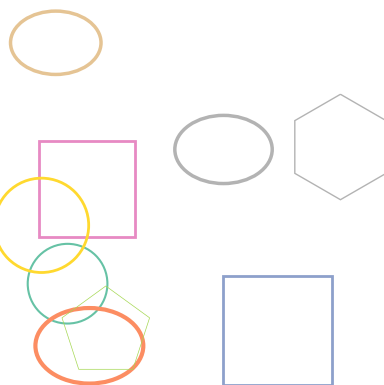[{"shape": "circle", "thickness": 1.5, "radius": 0.52, "center": [0.175, 0.263]}, {"shape": "oval", "thickness": 3, "radius": 0.7, "center": [0.232, 0.102]}, {"shape": "square", "thickness": 2, "radius": 0.71, "center": [0.72, 0.141]}, {"shape": "square", "thickness": 2, "radius": 0.62, "center": [0.227, 0.508]}, {"shape": "pentagon", "thickness": 0.5, "radius": 0.6, "center": [0.275, 0.138]}, {"shape": "circle", "thickness": 2, "radius": 0.61, "center": [0.108, 0.415]}, {"shape": "oval", "thickness": 2.5, "radius": 0.59, "center": [0.145, 0.889]}, {"shape": "hexagon", "thickness": 1, "radius": 0.68, "center": [0.884, 0.618]}, {"shape": "oval", "thickness": 2.5, "radius": 0.63, "center": [0.581, 0.612]}]